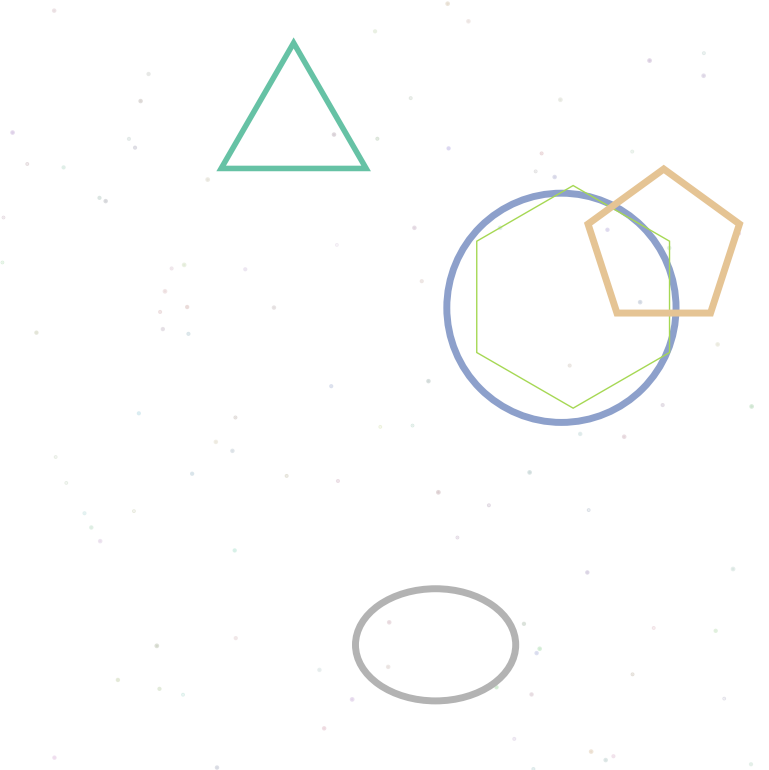[{"shape": "triangle", "thickness": 2, "radius": 0.54, "center": [0.381, 0.836]}, {"shape": "circle", "thickness": 2.5, "radius": 0.74, "center": [0.729, 0.6]}, {"shape": "hexagon", "thickness": 0.5, "radius": 0.72, "center": [0.744, 0.614]}, {"shape": "pentagon", "thickness": 2.5, "radius": 0.52, "center": [0.862, 0.677]}, {"shape": "oval", "thickness": 2.5, "radius": 0.52, "center": [0.566, 0.163]}]